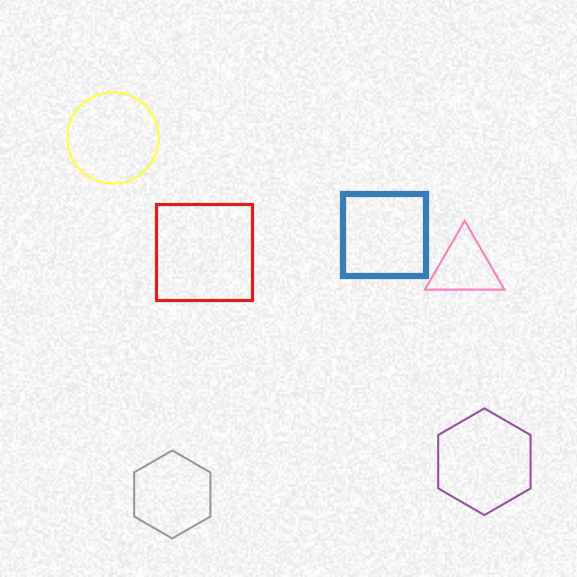[{"shape": "square", "thickness": 1.5, "radius": 0.41, "center": [0.353, 0.563]}, {"shape": "square", "thickness": 3, "radius": 0.36, "center": [0.665, 0.592]}, {"shape": "hexagon", "thickness": 1, "radius": 0.46, "center": [0.839, 0.2]}, {"shape": "circle", "thickness": 1, "radius": 0.4, "center": [0.196, 0.76]}, {"shape": "triangle", "thickness": 1, "radius": 0.4, "center": [0.805, 0.537]}, {"shape": "hexagon", "thickness": 1, "radius": 0.38, "center": [0.298, 0.143]}]